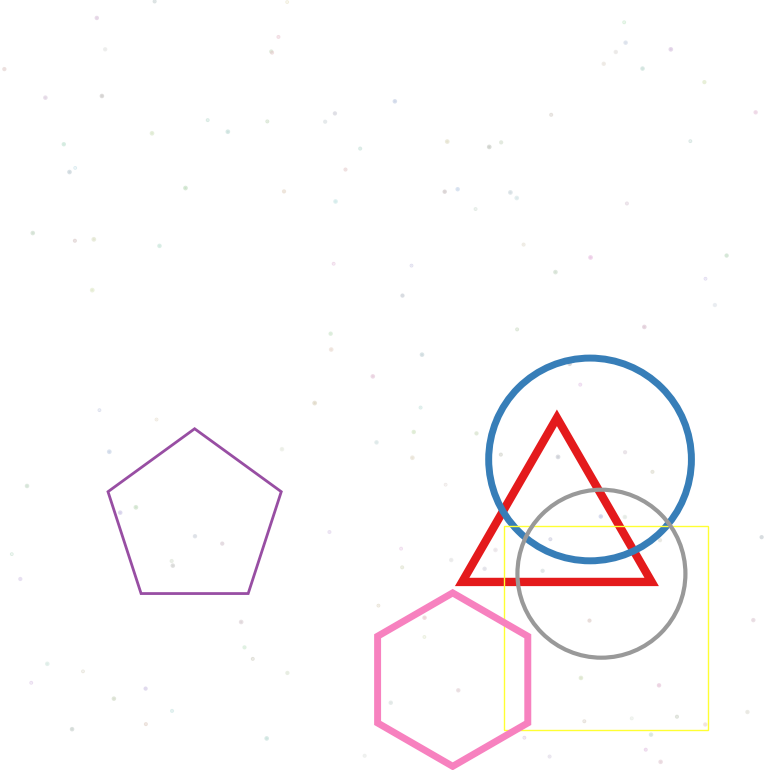[{"shape": "triangle", "thickness": 3, "radius": 0.71, "center": [0.723, 0.315]}, {"shape": "circle", "thickness": 2.5, "radius": 0.66, "center": [0.766, 0.403]}, {"shape": "pentagon", "thickness": 1, "radius": 0.59, "center": [0.253, 0.325]}, {"shape": "square", "thickness": 0.5, "radius": 0.66, "center": [0.787, 0.184]}, {"shape": "hexagon", "thickness": 2.5, "radius": 0.56, "center": [0.588, 0.117]}, {"shape": "circle", "thickness": 1.5, "radius": 0.55, "center": [0.781, 0.255]}]